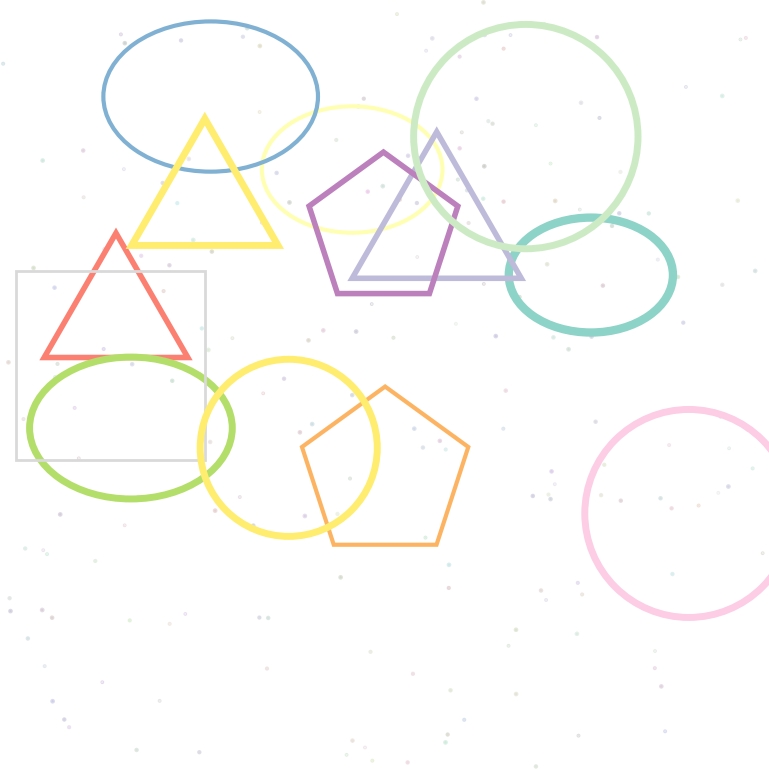[{"shape": "oval", "thickness": 3, "radius": 0.53, "center": [0.767, 0.643]}, {"shape": "oval", "thickness": 1.5, "radius": 0.59, "center": [0.457, 0.78]}, {"shape": "triangle", "thickness": 2, "radius": 0.63, "center": [0.567, 0.702]}, {"shape": "triangle", "thickness": 2, "radius": 0.54, "center": [0.151, 0.59]}, {"shape": "oval", "thickness": 1.5, "radius": 0.7, "center": [0.274, 0.875]}, {"shape": "pentagon", "thickness": 1.5, "radius": 0.57, "center": [0.5, 0.384]}, {"shape": "oval", "thickness": 2.5, "radius": 0.66, "center": [0.17, 0.444]}, {"shape": "circle", "thickness": 2.5, "radius": 0.68, "center": [0.895, 0.333]}, {"shape": "square", "thickness": 1, "radius": 0.61, "center": [0.144, 0.526]}, {"shape": "pentagon", "thickness": 2, "radius": 0.51, "center": [0.498, 0.701]}, {"shape": "circle", "thickness": 2.5, "radius": 0.73, "center": [0.683, 0.823]}, {"shape": "circle", "thickness": 2.5, "radius": 0.58, "center": [0.375, 0.418]}, {"shape": "triangle", "thickness": 2.5, "radius": 0.55, "center": [0.266, 0.736]}]